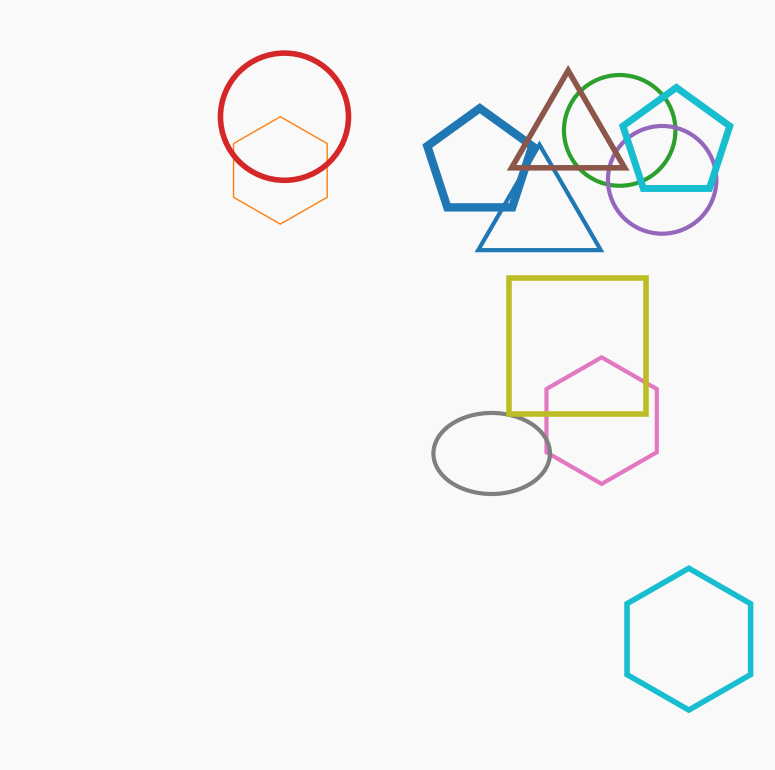[{"shape": "pentagon", "thickness": 3, "radius": 0.36, "center": [0.619, 0.788]}, {"shape": "triangle", "thickness": 1.5, "radius": 0.46, "center": [0.696, 0.721]}, {"shape": "hexagon", "thickness": 0.5, "radius": 0.35, "center": [0.362, 0.779]}, {"shape": "circle", "thickness": 1.5, "radius": 0.36, "center": [0.8, 0.831]}, {"shape": "circle", "thickness": 2, "radius": 0.41, "center": [0.367, 0.848]}, {"shape": "circle", "thickness": 1.5, "radius": 0.35, "center": [0.854, 0.766]}, {"shape": "triangle", "thickness": 2, "radius": 0.42, "center": [0.733, 0.824]}, {"shape": "hexagon", "thickness": 1.5, "radius": 0.41, "center": [0.776, 0.454]}, {"shape": "oval", "thickness": 1.5, "radius": 0.38, "center": [0.634, 0.411]}, {"shape": "square", "thickness": 2, "radius": 0.44, "center": [0.746, 0.551]}, {"shape": "hexagon", "thickness": 2, "radius": 0.46, "center": [0.889, 0.17]}, {"shape": "pentagon", "thickness": 2.5, "radius": 0.36, "center": [0.873, 0.814]}]